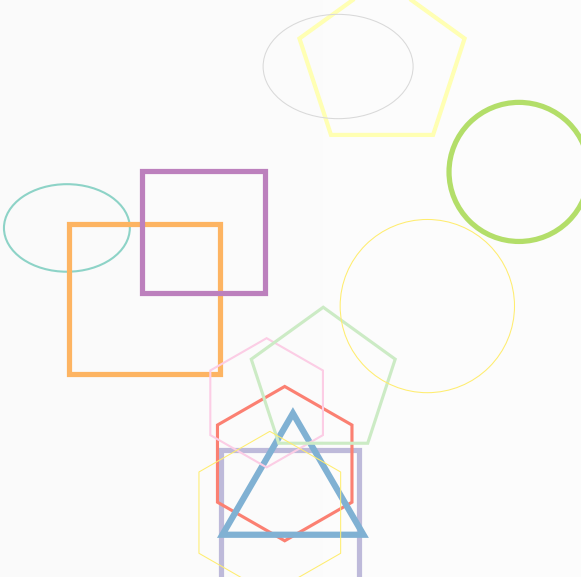[{"shape": "oval", "thickness": 1, "radius": 0.54, "center": [0.115, 0.604]}, {"shape": "pentagon", "thickness": 2, "radius": 0.75, "center": [0.657, 0.886]}, {"shape": "square", "thickness": 2.5, "radius": 0.59, "center": [0.499, 0.102]}, {"shape": "hexagon", "thickness": 1.5, "radius": 0.67, "center": [0.49, 0.196]}, {"shape": "triangle", "thickness": 3, "radius": 0.7, "center": [0.504, 0.143]}, {"shape": "square", "thickness": 2.5, "radius": 0.65, "center": [0.248, 0.482]}, {"shape": "circle", "thickness": 2.5, "radius": 0.6, "center": [0.893, 0.701]}, {"shape": "hexagon", "thickness": 1, "radius": 0.56, "center": [0.459, 0.302]}, {"shape": "oval", "thickness": 0.5, "radius": 0.65, "center": [0.582, 0.884]}, {"shape": "square", "thickness": 2.5, "radius": 0.53, "center": [0.35, 0.597]}, {"shape": "pentagon", "thickness": 1.5, "radius": 0.65, "center": [0.556, 0.337]}, {"shape": "circle", "thickness": 0.5, "radius": 0.75, "center": [0.735, 0.469]}, {"shape": "hexagon", "thickness": 0.5, "radius": 0.7, "center": [0.464, 0.111]}]